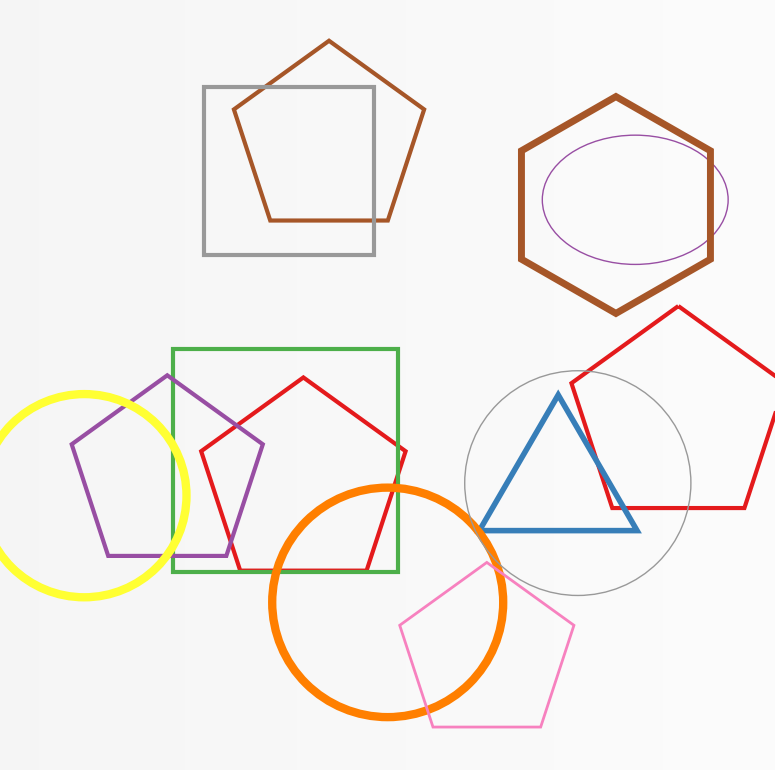[{"shape": "pentagon", "thickness": 1.5, "radius": 0.73, "center": [0.875, 0.458]}, {"shape": "pentagon", "thickness": 1.5, "radius": 0.69, "center": [0.391, 0.371]}, {"shape": "triangle", "thickness": 2, "radius": 0.59, "center": [0.72, 0.37]}, {"shape": "square", "thickness": 1.5, "radius": 0.73, "center": [0.368, 0.402]}, {"shape": "oval", "thickness": 0.5, "radius": 0.6, "center": [0.82, 0.741]}, {"shape": "pentagon", "thickness": 1.5, "radius": 0.65, "center": [0.216, 0.383]}, {"shape": "circle", "thickness": 3, "radius": 0.75, "center": [0.5, 0.218]}, {"shape": "circle", "thickness": 3, "radius": 0.66, "center": [0.109, 0.356]}, {"shape": "pentagon", "thickness": 1.5, "radius": 0.65, "center": [0.425, 0.818]}, {"shape": "hexagon", "thickness": 2.5, "radius": 0.7, "center": [0.795, 0.734]}, {"shape": "pentagon", "thickness": 1, "radius": 0.59, "center": [0.628, 0.151]}, {"shape": "circle", "thickness": 0.5, "radius": 0.73, "center": [0.746, 0.373]}, {"shape": "square", "thickness": 1.5, "radius": 0.55, "center": [0.373, 0.778]}]